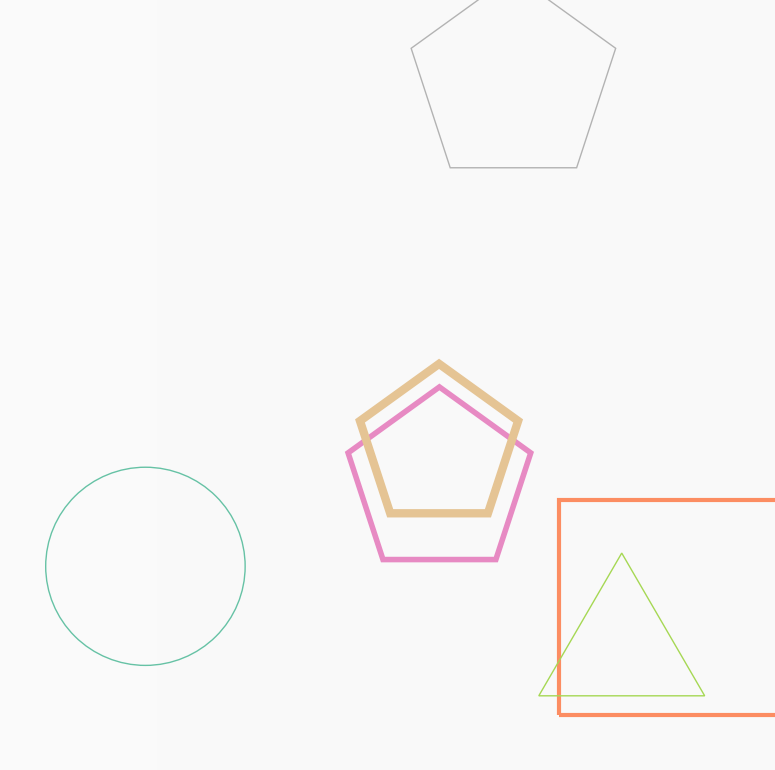[{"shape": "circle", "thickness": 0.5, "radius": 0.64, "center": [0.188, 0.265]}, {"shape": "square", "thickness": 1.5, "radius": 0.7, "center": [0.861, 0.211]}, {"shape": "pentagon", "thickness": 2, "radius": 0.62, "center": [0.567, 0.374]}, {"shape": "triangle", "thickness": 0.5, "radius": 0.62, "center": [0.802, 0.158]}, {"shape": "pentagon", "thickness": 3, "radius": 0.54, "center": [0.567, 0.42]}, {"shape": "pentagon", "thickness": 0.5, "radius": 0.69, "center": [0.662, 0.894]}]